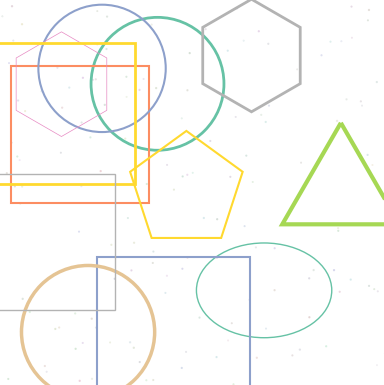[{"shape": "oval", "thickness": 1, "radius": 0.88, "center": [0.686, 0.246]}, {"shape": "circle", "thickness": 2, "radius": 0.86, "center": [0.409, 0.782]}, {"shape": "square", "thickness": 1.5, "radius": 0.89, "center": [0.208, 0.651]}, {"shape": "square", "thickness": 1.5, "radius": 0.99, "center": [0.45, 0.134]}, {"shape": "circle", "thickness": 1.5, "radius": 0.83, "center": [0.265, 0.822]}, {"shape": "hexagon", "thickness": 0.5, "radius": 0.68, "center": [0.16, 0.781]}, {"shape": "triangle", "thickness": 3, "radius": 0.88, "center": [0.885, 0.505]}, {"shape": "pentagon", "thickness": 1.5, "radius": 0.77, "center": [0.484, 0.506]}, {"shape": "square", "thickness": 2, "radius": 0.92, "center": [0.166, 0.705]}, {"shape": "circle", "thickness": 2.5, "radius": 0.86, "center": [0.229, 0.137]}, {"shape": "square", "thickness": 1, "radius": 0.88, "center": [0.124, 0.372]}, {"shape": "hexagon", "thickness": 2, "radius": 0.73, "center": [0.653, 0.856]}]